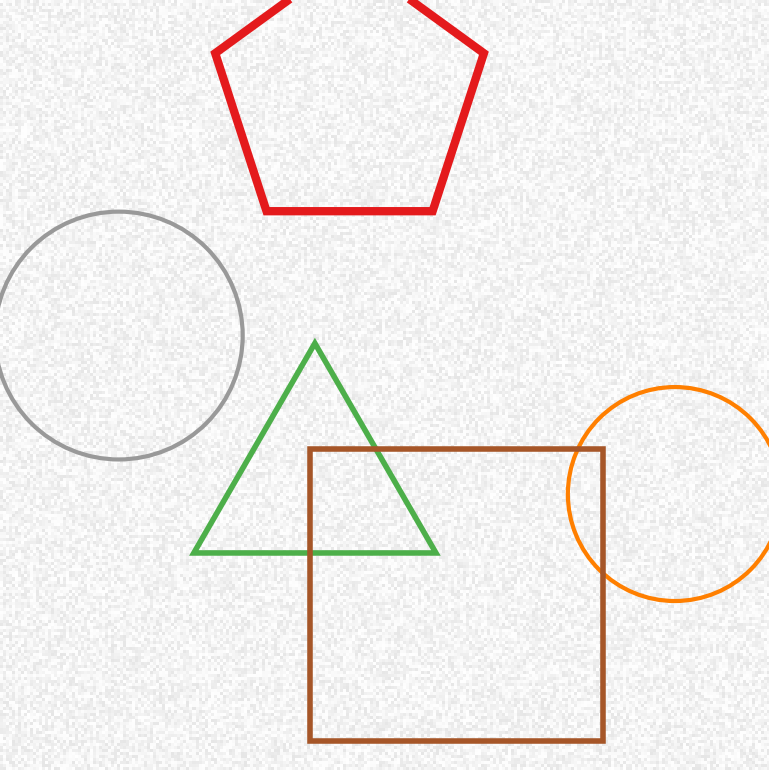[{"shape": "pentagon", "thickness": 3, "radius": 0.92, "center": [0.454, 0.874]}, {"shape": "triangle", "thickness": 2, "radius": 0.91, "center": [0.409, 0.373]}, {"shape": "circle", "thickness": 1.5, "radius": 0.69, "center": [0.876, 0.358]}, {"shape": "square", "thickness": 2, "radius": 0.95, "center": [0.593, 0.228]}, {"shape": "circle", "thickness": 1.5, "radius": 0.8, "center": [0.154, 0.564]}]